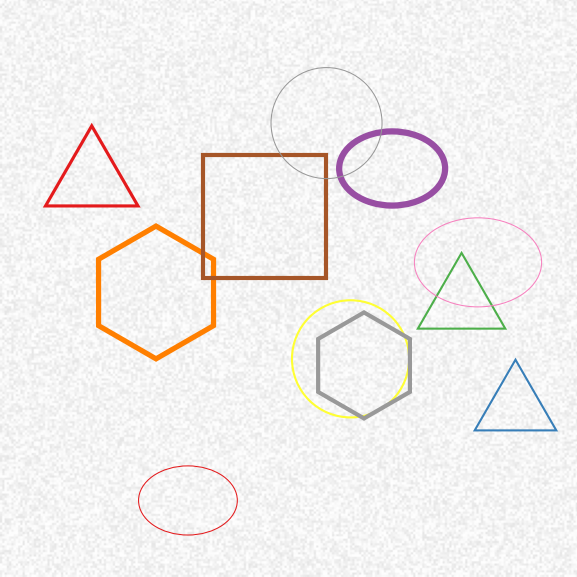[{"shape": "triangle", "thickness": 1.5, "radius": 0.46, "center": [0.159, 0.689]}, {"shape": "oval", "thickness": 0.5, "radius": 0.43, "center": [0.325, 0.133]}, {"shape": "triangle", "thickness": 1, "radius": 0.41, "center": [0.893, 0.295]}, {"shape": "triangle", "thickness": 1, "radius": 0.44, "center": [0.799, 0.474]}, {"shape": "oval", "thickness": 3, "radius": 0.46, "center": [0.679, 0.707]}, {"shape": "hexagon", "thickness": 2.5, "radius": 0.57, "center": [0.27, 0.493]}, {"shape": "circle", "thickness": 1, "radius": 0.51, "center": [0.607, 0.378]}, {"shape": "square", "thickness": 2, "radius": 0.53, "center": [0.458, 0.624]}, {"shape": "oval", "thickness": 0.5, "radius": 0.55, "center": [0.828, 0.545]}, {"shape": "hexagon", "thickness": 2, "radius": 0.46, "center": [0.63, 0.366]}, {"shape": "circle", "thickness": 0.5, "radius": 0.48, "center": [0.565, 0.786]}]